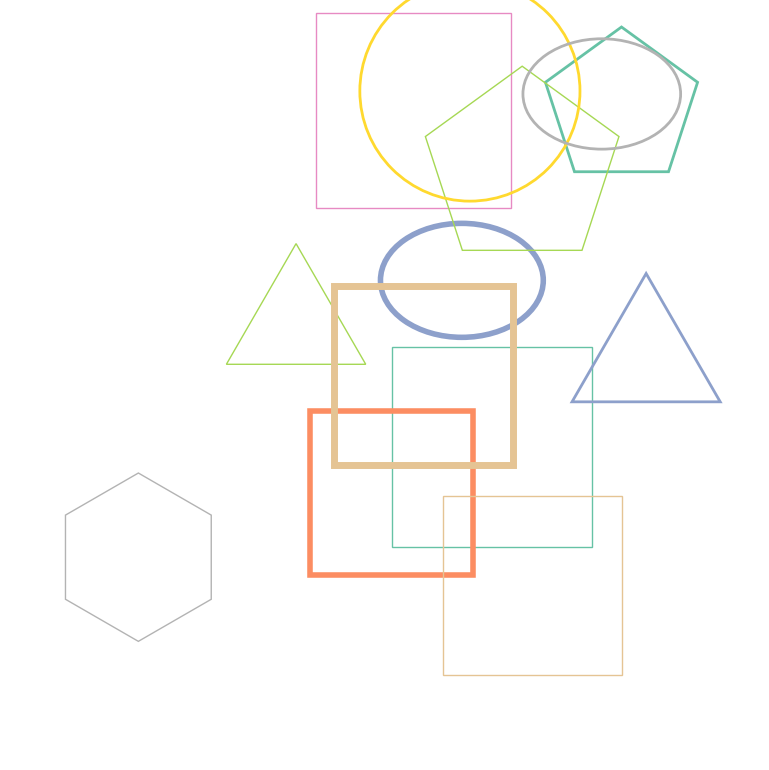[{"shape": "pentagon", "thickness": 1, "radius": 0.52, "center": [0.807, 0.861]}, {"shape": "square", "thickness": 0.5, "radius": 0.65, "center": [0.639, 0.419]}, {"shape": "square", "thickness": 2, "radius": 0.53, "center": [0.508, 0.36]}, {"shape": "triangle", "thickness": 1, "radius": 0.56, "center": [0.839, 0.534]}, {"shape": "oval", "thickness": 2, "radius": 0.53, "center": [0.6, 0.636]}, {"shape": "square", "thickness": 0.5, "radius": 0.63, "center": [0.537, 0.856]}, {"shape": "pentagon", "thickness": 0.5, "radius": 0.66, "center": [0.678, 0.782]}, {"shape": "triangle", "thickness": 0.5, "radius": 0.52, "center": [0.384, 0.579]}, {"shape": "circle", "thickness": 1, "radius": 0.71, "center": [0.61, 0.882]}, {"shape": "square", "thickness": 2.5, "radius": 0.58, "center": [0.55, 0.513]}, {"shape": "square", "thickness": 0.5, "radius": 0.58, "center": [0.692, 0.24]}, {"shape": "oval", "thickness": 1, "radius": 0.51, "center": [0.782, 0.878]}, {"shape": "hexagon", "thickness": 0.5, "radius": 0.55, "center": [0.18, 0.276]}]